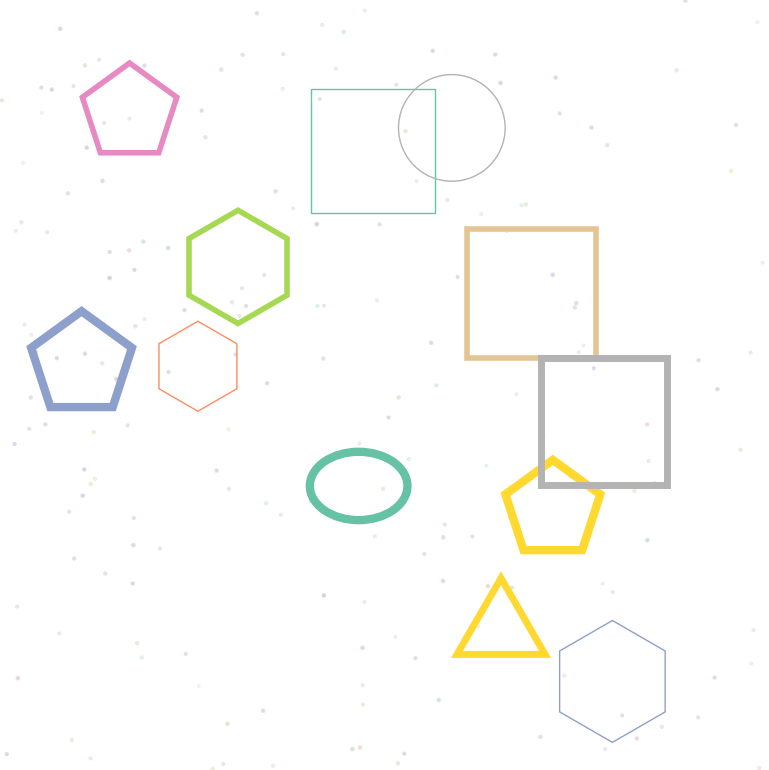[{"shape": "oval", "thickness": 3, "radius": 0.32, "center": [0.466, 0.369]}, {"shape": "square", "thickness": 0.5, "radius": 0.4, "center": [0.485, 0.804]}, {"shape": "hexagon", "thickness": 0.5, "radius": 0.29, "center": [0.257, 0.524]}, {"shape": "hexagon", "thickness": 0.5, "radius": 0.4, "center": [0.795, 0.115]}, {"shape": "pentagon", "thickness": 3, "radius": 0.34, "center": [0.106, 0.527]}, {"shape": "pentagon", "thickness": 2, "radius": 0.32, "center": [0.168, 0.854]}, {"shape": "hexagon", "thickness": 2, "radius": 0.37, "center": [0.309, 0.653]}, {"shape": "triangle", "thickness": 2.5, "radius": 0.33, "center": [0.651, 0.183]}, {"shape": "pentagon", "thickness": 3, "radius": 0.32, "center": [0.718, 0.338]}, {"shape": "square", "thickness": 2, "radius": 0.42, "center": [0.69, 0.618]}, {"shape": "square", "thickness": 2.5, "radius": 0.41, "center": [0.785, 0.453]}, {"shape": "circle", "thickness": 0.5, "radius": 0.35, "center": [0.587, 0.834]}]